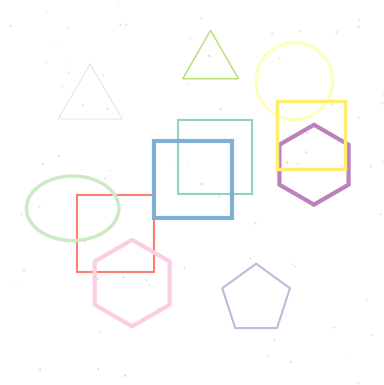[{"shape": "square", "thickness": 1.5, "radius": 0.48, "center": [0.557, 0.593]}, {"shape": "circle", "thickness": 2, "radius": 0.5, "center": [0.764, 0.789]}, {"shape": "pentagon", "thickness": 1.5, "radius": 0.46, "center": [0.665, 0.223]}, {"shape": "square", "thickness": 1.5, "radius": 0.5, "center": [0.301, 0.393]}, {"shape": "square", "thickness": 3, "radius": 0.5, "center": [0.501, 0.533]}, {"shape": "triangle", "thickness": 1, "radius": 0.42, "center": [0.547, 0.837]}, {"shape": "hexagon", "thickness": 3, "radius": 0.56, "center": [0.343, 0.265]}, {"shape": "triangle", "thickness": 0.5, "radius": 0.48, "center": [0.234, 0.739]}, {"shape": "hexagon", "thickness": 3, "radius": 0.52, "center": [0.816, 0.572]}, {"shape": "oval", "thickness": 2.5, "radius": 0.6, "center": [0.189, 0.459]}, {"shape": "square", "thickness": 2.5, "radius": 0.44, "center": [0.808, 0.649]}]